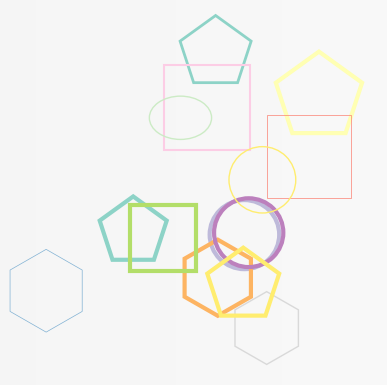[{"shape": "pentagon", "thickness": 2, "radius": 0.48, "center": [0.556, 0.863]}, {"shape": "pentagon", "thickness": 3, "radius": 0.45, "center": [0.344, 0.399]}, {"shape": "pentagon", "thickness": 3, "radius": 0.58, "center": [0.823, 0.749]}, {"shape": "circle", "thickness": 3, "radius": 0.45, "center": [0.631, 0.391]}, {"shape": "square", "thickness": 0.5, "radius": 0.54, "center": [0.798, 0.594]}, {"shape": "hexagon", "thickness": 0.5, "radius": 0.54, "center": [0.119, 0.245]}, {"shape": "hexagon", "thickness": 3, "radius": 0.49, "center": [0.562, 0.279]}, {"shape": "square", "thickness": 3, "radius": 0.43, "center": [0.421, 0.383]}, {"shape": "square", "thickness": 1.5, "radius": 0.55, "center": [0.535, 0.72]}, {"shape": "hexagon", "thickness": 1, "radius": 0.47, "center": [0.688, 0.148]}, {"shape": "circle", "thickness": 3, "radius": 0.45, "center": [0.642, 0.396]}, {"shape": "oval", "thickness": 1, "radius": 0.4, "center": [0.466, 0.694]}, {"shape": "pentagon", "thickness": 3, "radius": 0.49, "center": [0.628, 0.259]}, {"shape": "circle", "thickness": 1, "radius": 0.43, "center": [0.677, 0.533]}]